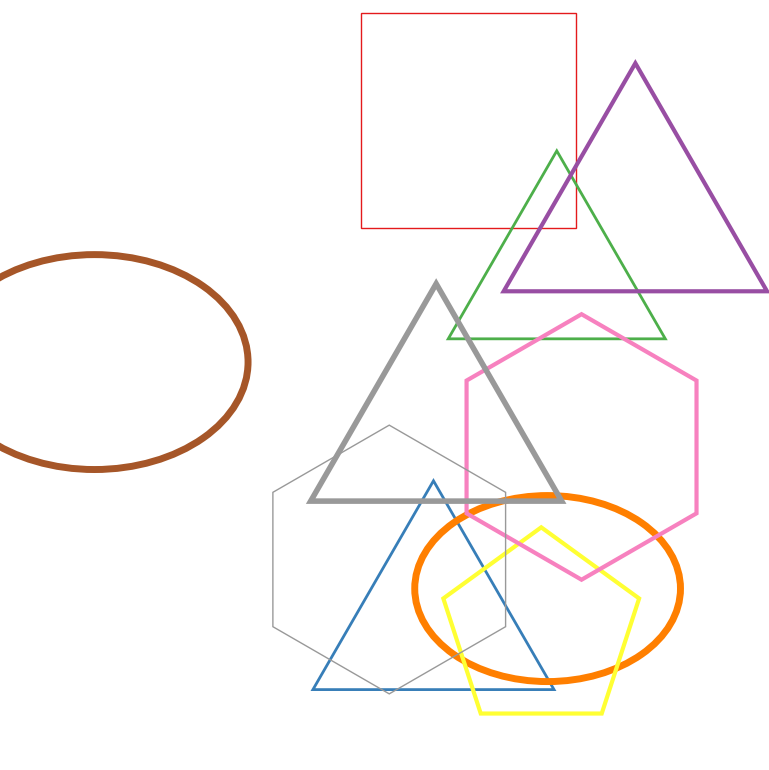[{"shape": "square", "thickness": 0.5, "radius": 0.7, "center": [0.608, 0.843]}, {"shape": "triangle", "thickness": 1, "radius": 0.9, "center": [0.563, 0.195]}, {"shape": "triangle", "thickness": 1, "radius": 0.81, "center": [0.723, 0.641]}, {"shape": "triangle", "thickness": 1.5, "radius": 0.99, "center": [0.825, 0.72]}, {"shape": "oval", "thickness": 2.5, "radius": 0.86, "center": [0.711, 0.236]}, {"shape": "pentagon", "thickness": 1.5, "radius": 0.67, "center": [0.703, 0.181]}, {"shape": "oval", "thickness": 2.5, "radius": 1.0, "center": [0.123, 0.53]}, {"shape": "hexagon", "thickness": 1.5, "radius": 0.86, "center": [0.755, 0.42]}, {"shape": "hexagon", "thickness": 0.5, "radius": 0.87, "center": [0.506, 0.273]}, {"shape": "triangle", "thickness": 2, "radius": 0.94, "center": [0.566, 0.443]}]